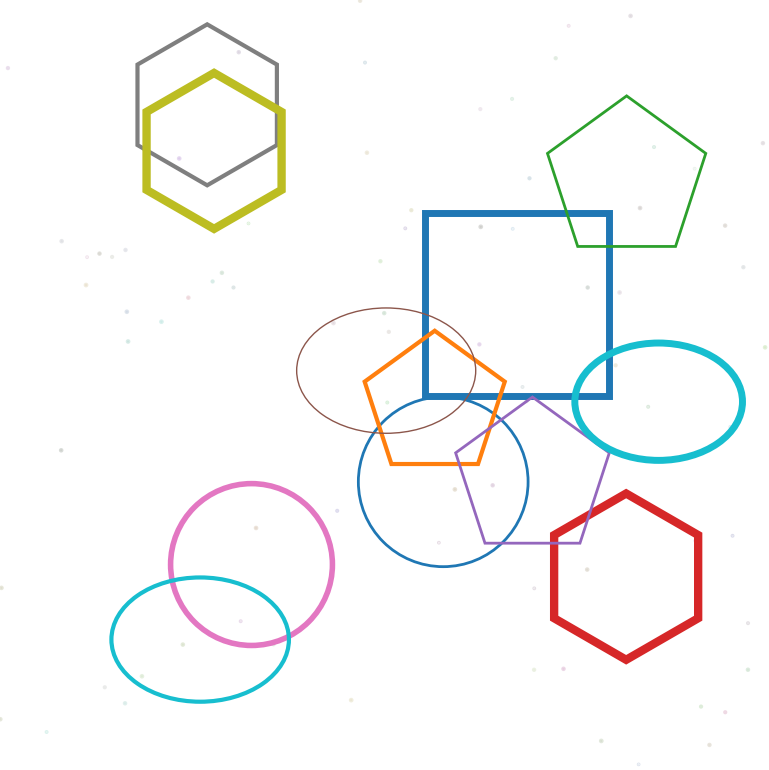[{"shape": "circle", "thickness": 1, "radius": 0.55, "center": [0.576, 0.374]}, {"shape": "square", "thickness": 2.5, "radius": 0.6, "center": [0.671, 0.605]}, {"shape": "pentagon", "thickness": 1.5, "radius": 0.48, "center": [0.565, 0.475]}, {"shape": "pentagon", "thickness": 1, "radius": 0.54, "center": [0.814, 0.767]}, {"shape": "hexagon", "thickness": 3, "radius": 0.54, "center": [0.813, 0.251]}, {"shape": "pentagon", "thickness": 1, "radius": 0.52, "center": [0.692, 0.379]}, {"shape": "oval", "thickness": 0.5, "radius": 0.58, "center": [0.502, 0.519]}, {"shape": "circle", "thickness": 2, "radius": 0.53, "center": [0.327, 0.267]}, {"shape": "hexagon", "thickness": 1.5, "radius": 0.52, "center": [0.269, 0.864]}, {"shape": "hexagon", "thickness": 3, "radius": 0.51, "center": [0.278, 0.804]}, {"shape": "oval", "thickness": 1.5, "radius": 0.58, "center": [0.26, 0.169]}, {"shape": "oval", "thickness": 2.5, "radius": 0.54, "center": [0.855, 0.478]}]